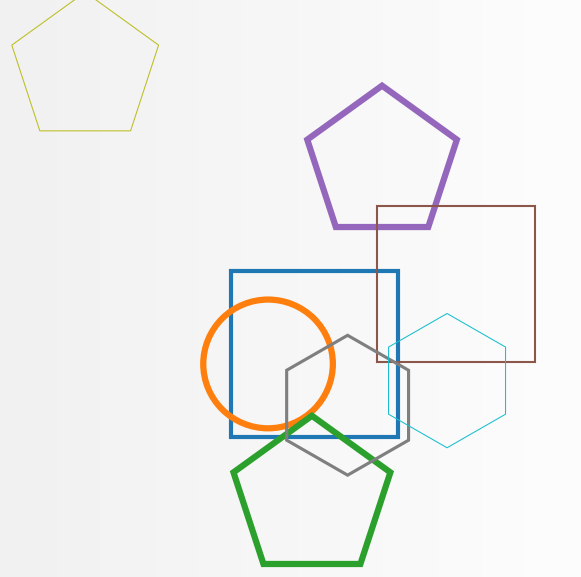[{"shape": "square", "thickness": 2, "radius": 0.72, "center": [0.541, 0.386]}, {"shape": "circle", "thickness": 3, "radius": 0.56, "center": [0.461, 0.369]}, {"shape": "pentagon", "thickness": 3, "radius": 0.71, "center": [0.537, 0.137]}, {"shape": "pentagon", "thickness": 3, "radius": 0.68, "center": [0.657, 0.715]}, {"shape": "square", "thickness": 1, "radius": 0.68, "center": [0.784, 0.507]}, {"shape": "hexagon", "thickness": 1.5, "radius": 0.61, "center": [0.598, 0.297]}, {"shape": "pentagon", "thickness": 0.5, "radius": 0.66, "center": [0.147, 0.88]}, {"shape": "hexagon", "thickness": 0.5, "radius": 0.58, "center": [0.769, 0.34]}]